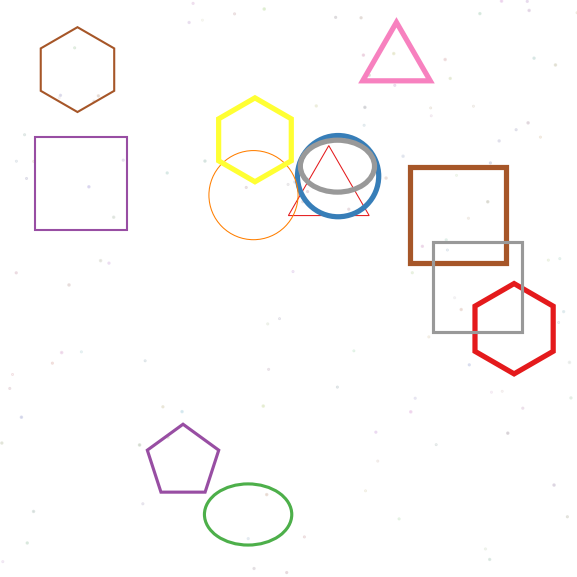[{"shape": "hexagon", "thickness": 2.5, "radius": 0.39, "center": [0.89, 0.43]}, {"shape": "triangle", "thickness": 0.5, "radius": 0.4, "center": [0.569, 0.666]}, {"shape": "circle", "thickness": 2.5, "radius": 0.35, "center": [0.585, 0.694]}, {"shape": "oval", "thickness": 1.5, "radius": 0.38, "center": [0.43, 0.108]}, {"shape": "pentagon", "thickness": 1.5, "radius": 0.33, "center": [0.317, 0.2]}, {"shape": "square", "thickness": 1, "radius": 0.4, "center": [0.14, 0.682]}, {"shape": "circle", "thickness": 0.5, "radius": 0.39, "center": [0.439, 0.661]}, {"shape": "hexagon", "thickness": 2.5, "radius": 0.36, "center": [0.441, 0.757]}, {"shape": "hexagon", "thickness": 1, "radius": 0.37, "center": [0.134, 0.879]}, {"shape": "square", "thickness": 2.5, "radius": 0.41, "center": [0.793, 0.627]}, {"shape": "triangle", "thickness": 2.5, "radius": 0.34, "center": [0.687, 0.893]}, {"shape": "oval", "thickness": 2.5, "radius": 0.32, "center": [0.584, 0.711]}, {"shape": "square", "thickness": 1.5, "radius": 0.39, "center": [0.827, 0.502]}]